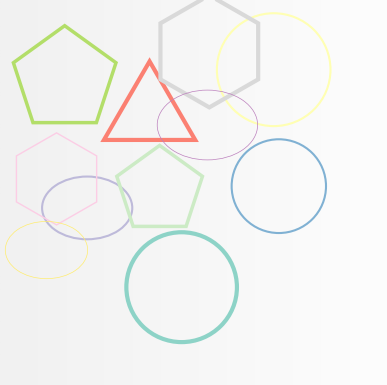[{"shape": "circle", "thickness": 3, "radius": 0.71, "center": [0.469, 0.254]}, {"shape": "circle", "thickness": 1.5, "radius": 0.73, "center": [0.706, 0.819]}, {"shape": "oval", "thickness": 1.5, "radius": 0.58, "center": [0.225, 0.46]}, {"shape": "triangle", "thickness": 3, "radius": 0.68, "center": [0.386, 0.705]}, {"shape": "circle", "thickness": 1.5, "radius": 0.61, "center": [0.72, 0.516]}, {"shape": "pentagon", "thickness": 2.5, "radius": 0.7, "center": [0.167, 0.794]}, {"shape": "hexagon", "thickness": 1, "radius": 0.6, "center": [0.146, 0.535]}, {"shape": "hexagon", "thickness": 3, "radius": 0.73, "center": [0.54, 0.867]}, {"shape": "oval", "thickness": 0.5, "radius": 0.65, "center": [0.535, 0.675]}, {"shape": "pentagon", "thickness": 2.5, "radius": 0.58, "center": [0.412, 0.506]}, {"shape": "oval", "thickness": 0.5, "radius": 0.53, "center": [0.12, 0.35]}]